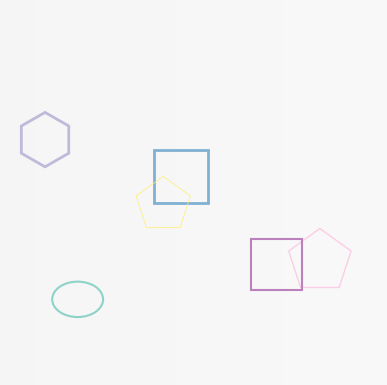[{"shape": "oval", "thickness": 1.5, "radius": 0.33, "center": [0.2, 0.223]}, {"shape": "hexagon", "thickness": 2, "radius": 0.35, "center": [0.116, 0.637]}, {"shape": "square", "thickness": 2, "radius": 0.34, "center": [0.467, 0.541]}, {"shape": "pentagon", "thickness": 1, "radius": 0.42, "center": [0.825, 0.322]}, {"shape": "square", "thickness": 1.5, "radius": 0.33, "center": [0.713, 0.314]}, {"shape": "pentagon", "thickness": 0.5, "radius": 0.37, "center": [0.421, 0.468]}]